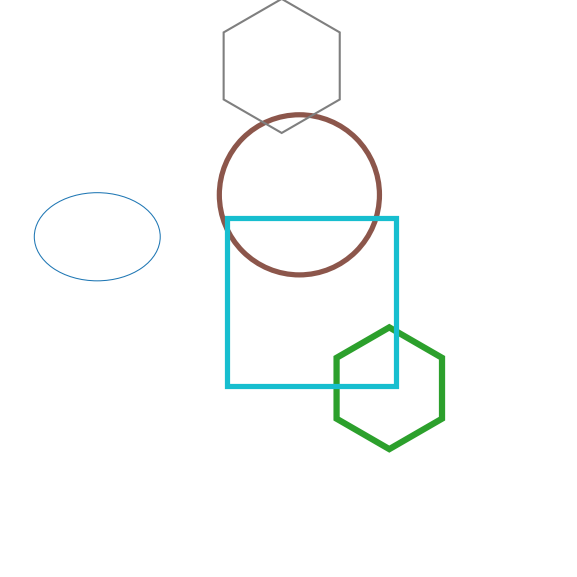[{"shape": "oval", "thickness": 0.5, "radius": 0.55, "center": [0.168, 0.589]}, {"shape": "hexagon", "thickness": 3, "radius": 0.53, "center": [0.674, 0.327]}, {"shape": "circle", "thickness": 2.5, "radius": 0.69, "center": [0.518, 0.662]}, {"shape": "hexagon", "thickness": 1, "radius": 0.58, "center": [0.488, 0.885]}, {"shape": "square", "thickness": 2.5, "radius": 0.73, "center": [0.539, 0.476]}]